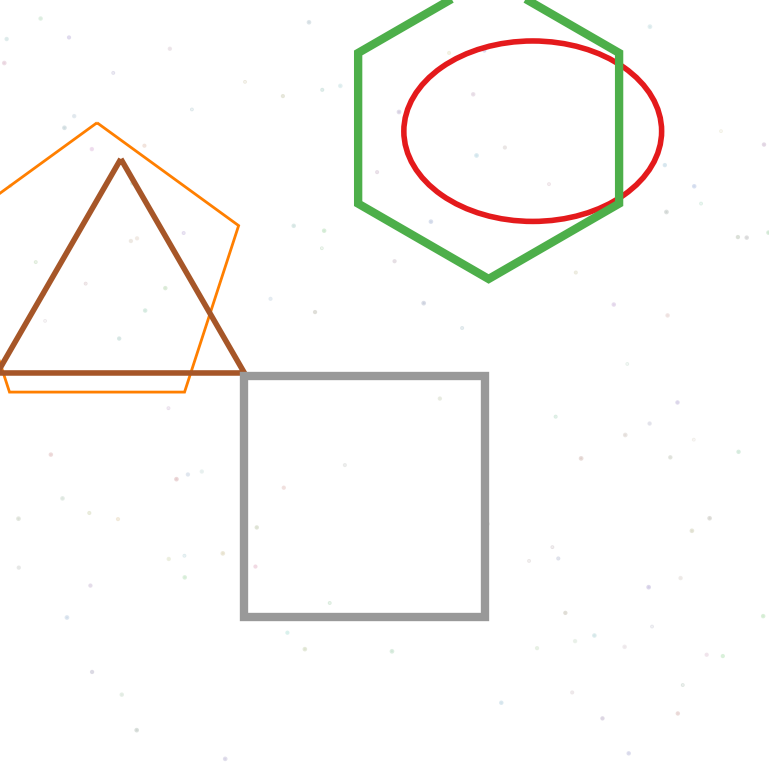[{"shape": "oval", "thickness": 2, "radius": 0.84, "center": [0.692, 0.83]}, {"shape": "hexagon", "thickness": 3, "radius": 0.98, "center": [0.635, 0.833]}, {"shape": "pentagon", "thickness": 1, "radius": 0.97, "center": [0.126, 0.647]}, {"shape": "triangle", "thickness": 2, "radius": 0.93, "center": [0.157, 0.608]}, {"shape": "square", "thickness": 3, "radius": 0.78, "center": [0.473, 0.355]}]